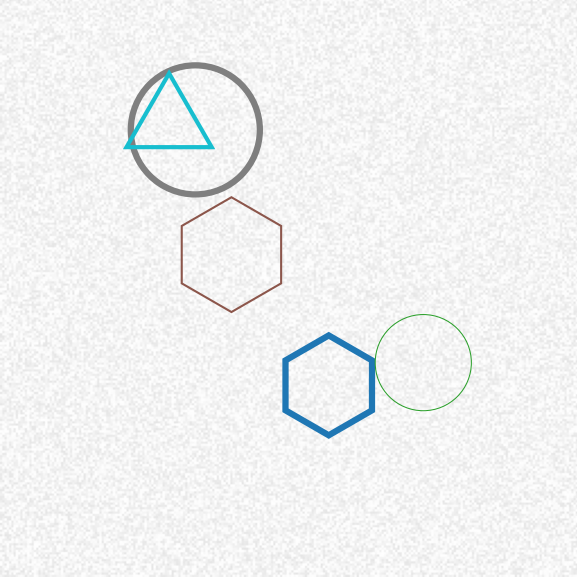[{"shape": "hexagon", "thickness": 3, "radius": 0.43, "center": [0.569, 0.332]}, {"shape": "circle", "thickness": 0.5, "radius": 0.42, "center": [0.733, 0.371]}, {"shape": "hexagon", "thickness": 1, "radius": 0.5, "center": [0.401, 0.558]}, {"shape": "circle", "thickness": 3, "radius": 0.56, "center": [0.338, 0.774]}, {"shape": "triangle", "thickness": 2, "radius": 0.43, "center": [0.293, 0.787]}]